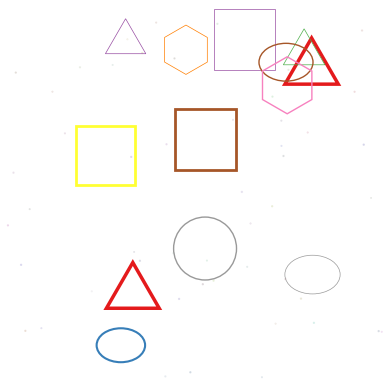[{"shape": "triangle", "thickness": 2.5, "radius": 0.4, "center": [0.345, 0.239]}, {"shape": "triangle", "thickness": 2.5, "radius": 0.4, "center": [0.809, 0.821]}, {"shape": "oval", "thickness": 1.5, "radius": 0.31, "center": [0.314, 0.103]}, {"shape": "triangle", "thickness": 0.5, "radius": 0.31, "center": [0.79, 0.863]}, {"shape": "square", "thickness": 0.5, "radius": 0.4, "center": [0.636, 0.898]}, {"shape": "triangle", "thickness": 0.5, "radius": 0.3, "center": [0.326, 0.891]}, {"shape": "hexagon", "thickness": 0.5, "radius": 0.32, "center": [0.483, 0.871]}, {"shape": "square", "thickness": 2, "radius": 0.38, "center": [0.275, 0.596]}, {"shape": "square", "thickness": 2, "radius": 0.39, "center": [0.534, 0.638]}, {"shape": "oval", "thickness": 1, "radius": 0.35, "center": [0.743, 0.838]}, {"shape": "hexagon", "thickness": 1, "radius": 0.37, "center": [0.746, 0.778]}, {"shape": "circle", "thickness": 1, "radius": 0.41, "center": [0.533, 0.354]}, {"shape": "oval", "thickness": 0.5, "radius": 0.36, "center": [0.812, 0.287]}]